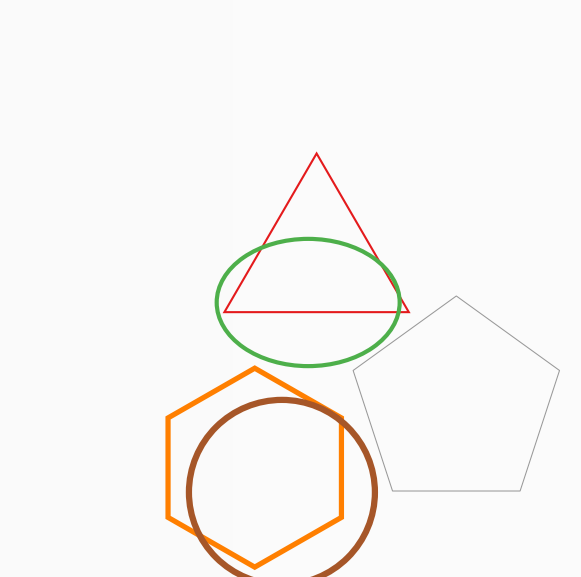[{"shape": "triangle", "thickness": 1, "radius": 0.92, "center": [0.545, 0.55]}, {"shape": "oval", "thickness": 2, "radius": 0.79, "center": [0.53, 0.475]}, {"shape": "hexagon", "thickness": 2.5, "radius": 0.86, "center": [0.438, 0.189]}, {"shape": "circle", "thickness": 3, "radius": 0.8, "center": [0.485, 0.147]}, {"shape": "pentagon", "thickness": 0.5, "radius": 0.93, "center": [0.785, 0.3]}]